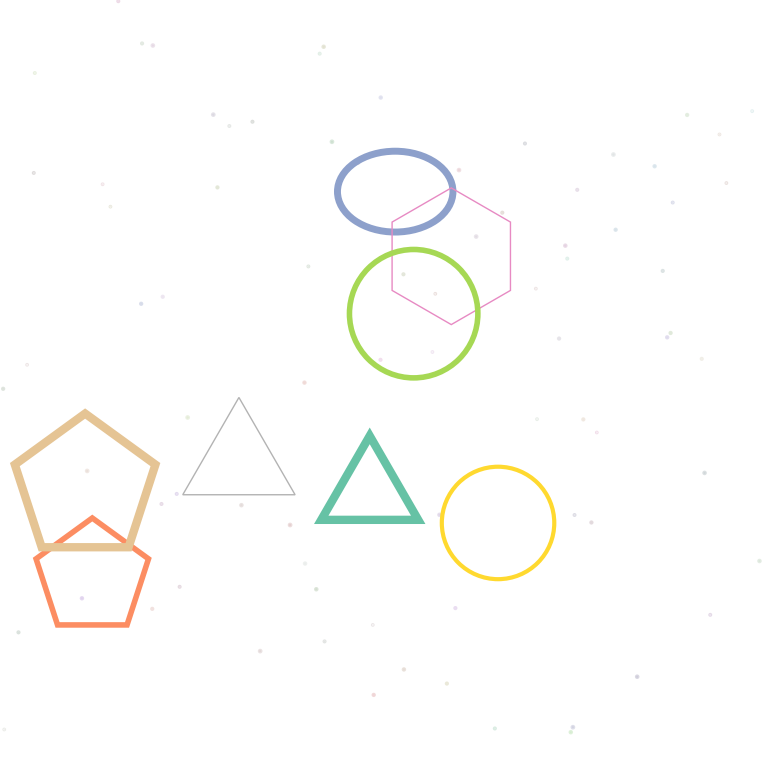[{"shape": "triangle", "thickness": 3, "radius": 0.36, "center": [0.48, 0.361]}, {"shape": "pentagon", "thickness": 2, "radius": 0.38, "center": [0.12, 0.25]}, {"shape": "oval", "thickness": 2.5, "radius": 0.37, "center": [0.513, 0.751]}, {"shape": "hexagon", "thickness": 0.5, "radius": 0.44, "center": [0.586, 0.667]}, {"shape": "circle", "thickness": 2, "radius": 0.42, "center": [0.537, 0.593]}, {"shape": "circle", "thickness": 1.5, "radius": 0.37, "center": [0.647, 0.321]}, {"shape": "pentagon", "thickness": 3, "radius": 0.48, "center": [0.111, 0.367]}, {"shape": "triangle", "thickness": 0.5, "radius": 0.42, "center": [0.31, 0.4]}]